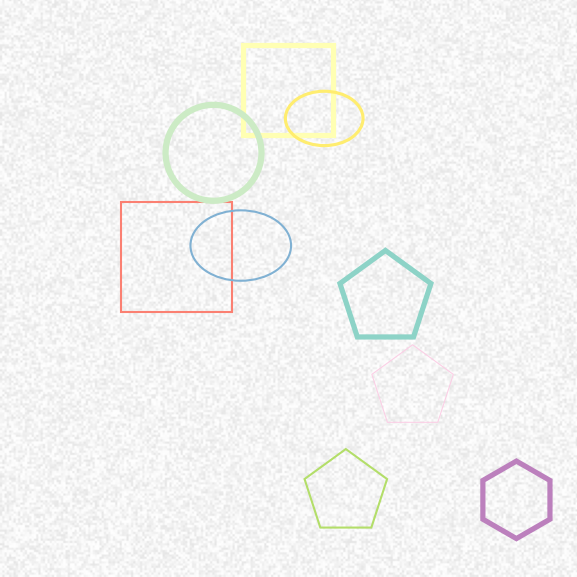[{"shape": "pentagon", "thickness": 2.5, "radius": 0.41, "center": [0.667, 0.483]}, {"shape": "square", "thickness": 2.5, "radius": 0.39, "center": [0.498, 0.843]}, {"shape": "square", "thickness": 1, "radius": 0.48, "center": [0.306, 0.554]}, {"shape": "oval", "thickness": 1, "radius": 0.44, "center": [0.417, 0.574]}, {"shape": "pentagon", "thickness": 1, "radius": 0.38, "center": [0.599, 0.146]}, {"shape": "pentagon", "thickness": 0.5, "radius": 0.37, "center": [0.714, 0.328]}, {"shape": "hexagon", "thickness": 2.5, "radius": 0.34, "center": [0.894, 0.134]}, {"shape": "circle", "thickness": 3, "radius": 0.42, "center": [0.37, 0.735]}, {"shape": "oval", "thickness": 1.5, "radius": 0.34, "center": [0.561, 0.794]}]